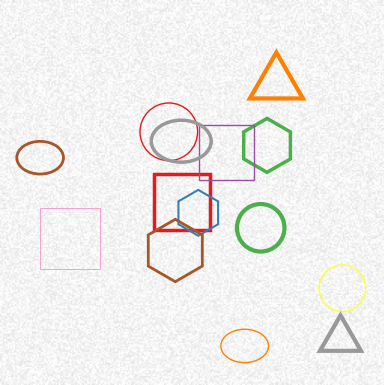[{"shape": "circle", "thickness": 1, "radius": 0.37, "center": [0.438, 0.658]}, {"shape": "square", "thickness": 2.5, "radius": 0.36, "center": [0.473, 0.474]}, {"shape": "hexagon", "thickness": 1.5, "radius": 0.3, "center": [0.515, 0.447]}, {"shape": "hexagon", "thickness": 2.5, "radius": 0.35, "center": [0.694, 0.622]}, {"shape": "circle", "thickness": 3, "radius": 0.31, "center": [0.677, 0.408]}, {"shape": "square", "thickness": 1, "radius": 0.35, "center": [0.588, 0.604]}, {"shape": "oval", "thickness": 1, "radius": 0.31, "center": [0.636, 0.101]}, {"shape": "triangle", "thickness": 3, "radius": 0.4, "center": [0.718, 0.784]}, {"shape": "circle", "thickness": 1, "radius": 0.3, "center": [0.889, 0.251]}, {"shape": "oval", "thickness": 2, "radius": 0.3, "center": [0.104, 0.59]}, {"shape": "hexagon", "thickness": 2, "radius": 0.41, "center": [0.455, 0.349]}, {"shape": "square", "thickness": 0.5, "radius": 0.39, "center": [0.182, 0.381]}, {"shape": "triangle", "thickness": 3, "radius": 0.31, "center": [0.884, 0.12]}, {"shape": "oval", "thickness": 2.5, "radius": 0.39, "center": [0.471, 0.633]}]